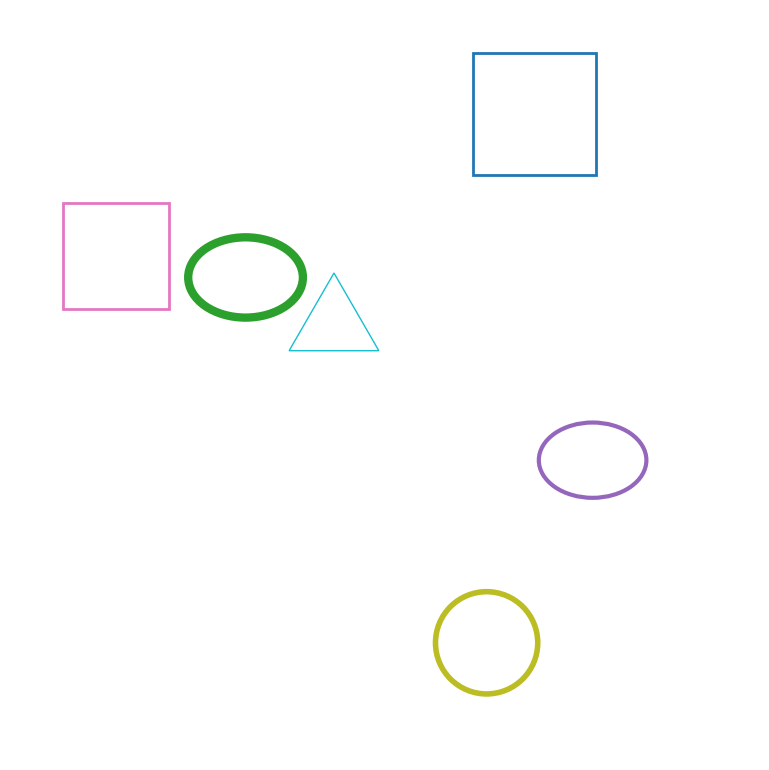[{"shape": "square", "thickness": 1, "radius": 0.4, "center": [0.694, 0.852]}, {"shape": "oval", "thickness": 3, "radius": 0.37, "center": [0.319, 0.64]}, {"shape": "oval", "thickness": 1.5, "radius": 0.35, "center": [0.77, 0.402]}, {"shape": "square", "thickness": 1, "radius": 0.35, "center": [0.15, 0.667]}, {"shape": "circle", "thickness": 2, "radius": 0.33, "center": [0.632, 0.165]}, {"shape": "triangle", "thickness": 0.5, "radius": 0.34, "center": [0.434, 0.578]}]